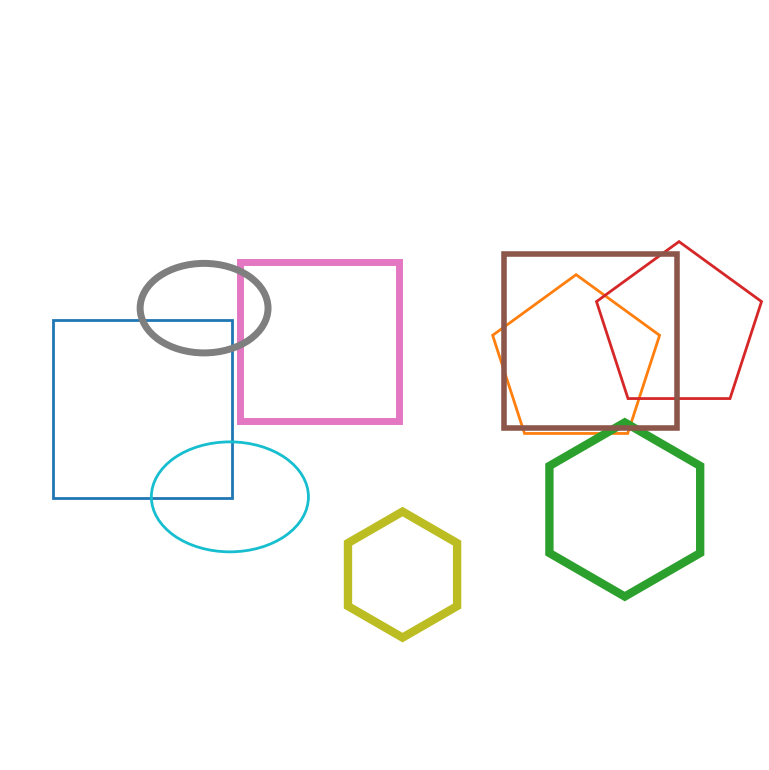[{"shape": "square", "thickness": 1, "radius": 0.58, "center": [0.185, 0.469]}, {"shape": "pentagon", "thickness": 1, "radius": 0.57, "center": [0.748, 0.529]}, {"shape": "hexagon", "thickness": 3, "radius": 0.57, "center": [0.811, 0.338]}, {"shape": "pentagon", "thickness": 1, "radius": 0.56, "center": [0.882, 0.574]}, {"shape": "square", "thickness": 2, "radius": 0.56, "center": [0.767, 0.557]}, {"shape": "square", "thickness": 2.5, "radius": 0.52, "center": [0.415, 0.557]}, {"shape": "oval", "thickness": 2.5, "radius": 0.42, "center": [0.265, 0.6]}, {"shape": "hexagon", "thickness": 3, "radius": 0.41, "center": [0.523, 0.254]}, {"shape": "oval", "thickness": 1, "radius": 0.51, "center": [0.299, 0.355]}]